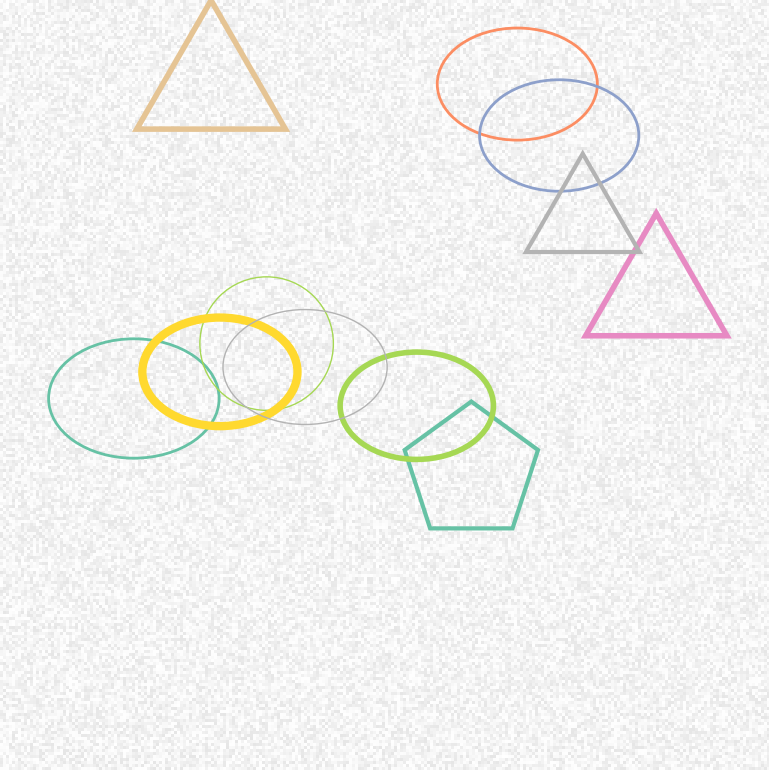[{"shape": "oval", "thickness": 1, "radius": 0.55, "center": [0.174, 0.482]}, {"shape": "pentagon", "thickness": 1.5, "radius": 0.46, "center": [0.612, 0.387]}, {"shape": "oval", "thickness": 1, "radius": 0.52, "center": [0.672, 0.891]}, {"shape": "oval", "thickness": 1, "radius": 0.52, "center": [0.726, 0.824]}, {"shape": "triangle", "thickness": 2, "radius": 0.53, "center": [0.852, 0.617]}, {"shape": "circle", "thickness": 0.5, "radius": 0.43, "center": [0.346, 0.554]}, {"shape": "oval", "thickness": 2, "radius": 0.5, "center": [0.541, 0.473]}, {"shape": "oval", "thickness": 3, "radius": 0.5, "center": [0.286, 0.517]}, {"shape": "triangle", "thickness": 2, "radius": 0.56, "center": [0.274, 0.888]}, {"shape": "triangle", "thickness": 1.5, "radius": 0.43, "center": [0.757, 0.715]}, {"shape": "oval", "thickness": 0.5, "radius": 0.53, "center": [0.396, 0.523]}]